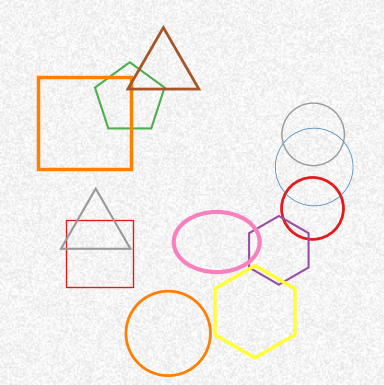[{"shape": "circle", "thickness": 2, "radius": 0.4, "center": [0.812, 0.459]}, {"shape": "square", "thickness": 1, "radius": 0.43, "center": [0.258, 0.342]}, {"shape": "circle", "thickness": 0.5, "radius": 0.5, "center": [0.816, 0.566]}, {"shape": "pentagon", "thickness": 1.5, "radius": 0.47, "center": [0.337, 0.743]}, {"shape": "hexagon", "thickness": 1.5, "radius": 0.45, "center": [0.724, 0.35]}, {"shape": "square", "thickness": 2.5, "radius": 0.6, "center": [0.219, 0.68]}, {"shape": "circle", "thickness": 2, "radius": 0.55, "center": [0.437, 0.134]}, {"shape": "hexagon", "thickness": 2.5, "radius": 0.6, "center": [0.662, 0.19]}, {"shape": "triangle", "thickness": 2, "radius": 0.53, "center": [0.424, 0.822]}, {"shape": "oval", "thickness": 3, "radius": 0.56, "center": [0.563, 0.371]}, {"shape": "triangle", "thickness": 1.5, "radius": 0.52, "center": [0.249, 0.406]}, {"shape": "circle", "thickness": 1, "radius": 0.41, "center": [0.813, 0.651]}]